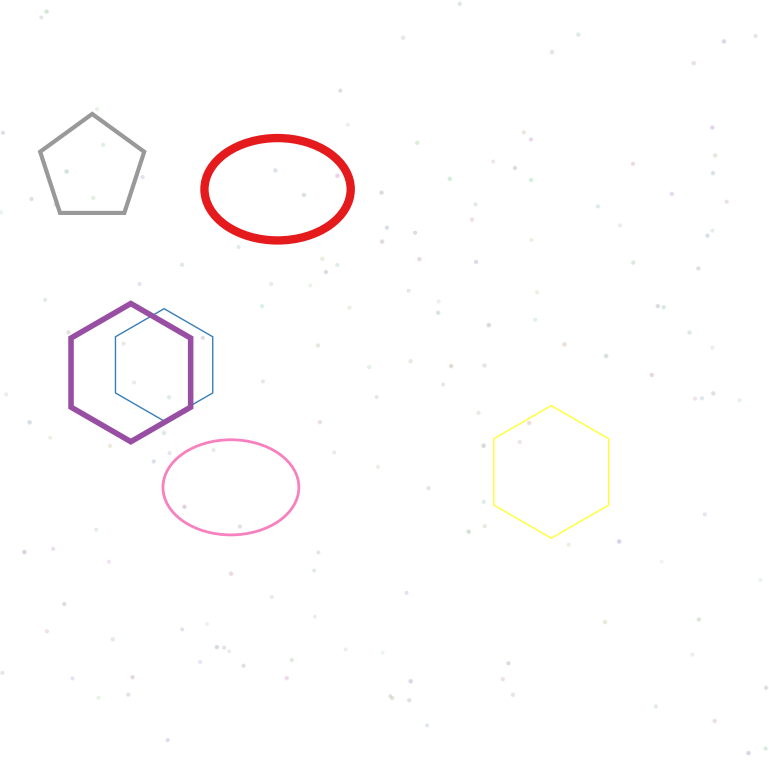[{"shape": "oval", "thickness": 3, "radius": 0.47, "center": [0.361, 0.754]}, {"shape": "hexagon", "thickness": 0.5, "radius": 0.36, "center": [0.213, 0.526]}, {"shape": "hexagon", "thickness": 2, "radius": 0.45, "center": [0.17, 0.516]}, {"shape": "hexagon", "thickness": 0.5, "radius": 0.43, "center": [0.716, 0.387]}, {"shape": "oval", "thickness": 1, "radius": 0.44, "center": [0.3, 0.367]}, {"shape": "pentagon", "thickness": 1.5, "radius": 0.36, "center": [0.12, 0.781]}]